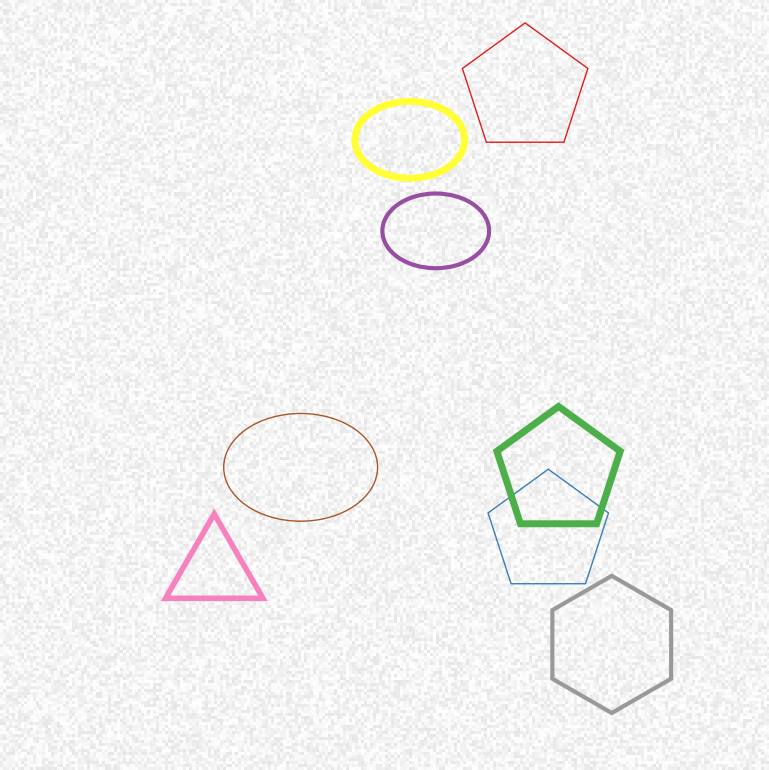[{"shape": "pentagon", "thickness": 0.5, "radius": 0.43, "center": [0.682, 0.885]}, {"shape": "pentagon", "thickness": 0.5, "radius": 0.41, "center": [0.712, 0.308]}, {"shape": "pentagon", "thickness": 2.5, "radius": 0.42, "center": [0.725, 0.388]}, {"shape": "oval", "thickness": 1.5, "radius": 0.35, "center": [0.566, 0.7]}, {"shape": "oval", "thickness": 2.5, "radius": 0.36, "center": [0.532, 0.818]}, {"shape": "oval", "thickness": 0.5, "radius": 0.5, "center": [0.39, 0.393]}, {"shape": "triangle", "thickness": 2, "radius": 0.37, "center": [0.278, 0.259]}, {"shape": "hexagon", "thickness": 1.5, "radius": 0.45, "center": [0.794, 0.163]}]